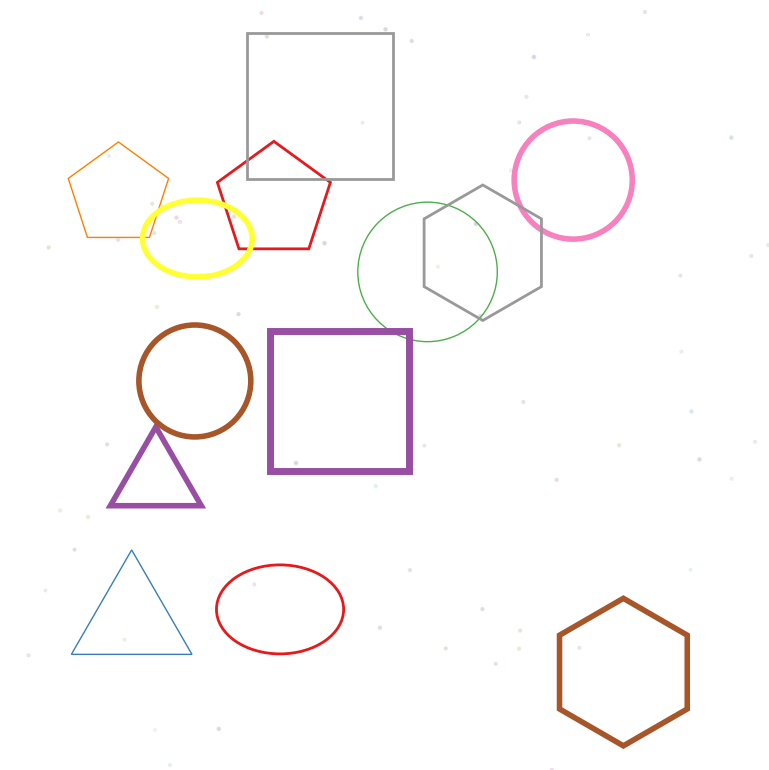[{"shape": "oval", "thickness": 1, "radius": 0.41, "center": [0.364, 0.209]}, {"shape": "pentagon", "thickness": 1, "radius": 0.39, "center": [0.356, 0.739]}, {"shape": "triangle", "thickness": 0.5, "radius": 0.45, "center": [0.171, 0.195]}, {"shape": "circle", "thickness": 0.5, "radius": 0.45, "center": [0.555, 0.647]}, {"shape": "triangle", "thickness": 2, "radius": 0.34, "center": [0.202, 0.377]}, {"shape": "square", "thickness": 2.5, "radius": 0.45, "center": [0.441, 0.479]}, {"shape": "pentagon", "thickness": 0.5, "radius": 0.34, "center": [0.154, 0.747]}, {"shape": "oval", "thickness": 2, "radius": 0.36, "center": [0.256, 0.69]}, {"shape": "hexagon", "thickness": 2, "radius": 0.48, "center": [0.81, 0.127]}, {"shape": "circle", "thickness": 2, "radius": 0.36, "center": [0.253, 0.505]}, {"shape": "circle", "thickness": 2, "radius": 0.38, "center": [0.744, 0.766]}, {"shape": "square", "thickness": 1, "radius": 0.47, "center": [0.416, 0.862]}, {"shape": "hexagon", "thickness": 1, "radius": 0.44, "center": [0.627, 0.672]}]